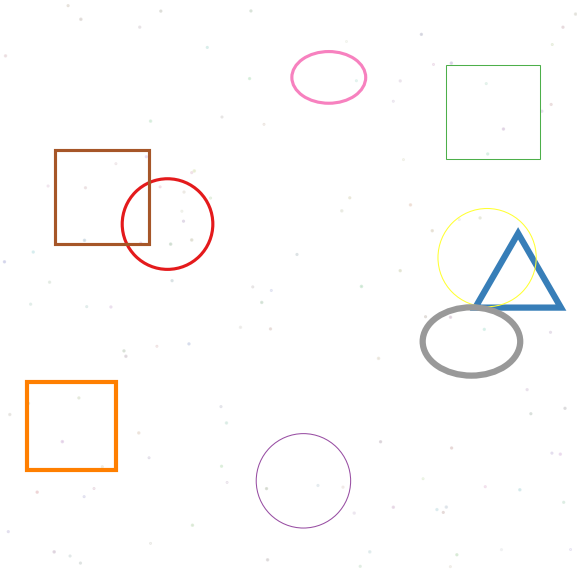[{"shape": "circle", "thickness": 1.5, "radius": 0.39, "center": [0.29, 0.611]}, {"shape": "triangle", "thickness": 3, "radius": 0.43, "center": [0.897, 0.509]}, {"shape": "square", "thickness": 0.5, "radius": 0.41, "center": [0.854, 0.805]}, {"shape": "circle", "thickness": 0.5, "radius": 0.41, "center": [0.525, 0.167]}, {"shape": "square", "thickness": 2, "radius": 0.38, "center": [0.123, 0.261]}, {"shape": "circle", "thickness": 0.5, "radius": 0.43, "center": [0.843, 0.553]}, {"shape": "square", "thickness": 1.5, "radius": 0.41, "center": [0.177, 0.658]}, {"shape": "oval", "thickness": 1.5, "radius": 0.32, "center": [0.569, 0.865]}, {"shape": "oval", "thickness": 3, "radius": 0.42, "center": [0.816, 0.408]}]